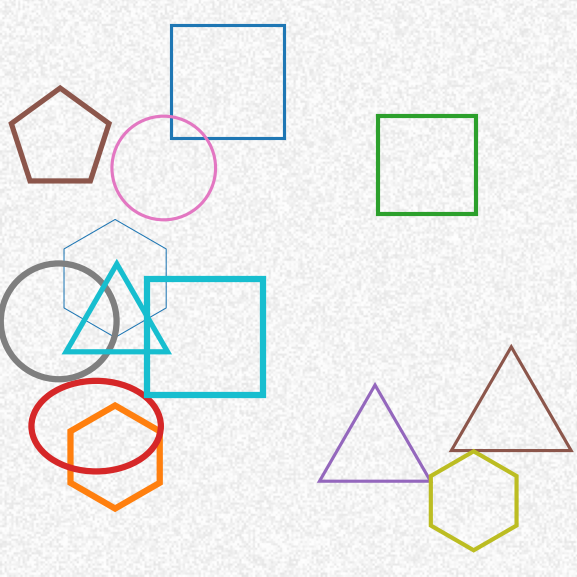[{"shape": "hexagon", "thickness": 0.5, "radius": 0.51, "center": [0.199, 0.517]}, {"shape": "square", "thickness": 1.5, "radius": 0.49, "center": [0.394, 0.858]}, {"shape": "hexagon", "thickness": 3, "radius": 0.45, "center": [0.199, 0.208]}, {"shape": "square", "thickness": 2, "radius": 0.42, "center": [0.739, 0.714]}, {"shape": "oval", "thickness": 3, "radius": 0.56, "center": [0.167, 0.261]}, {"shape": "triangle", "thickness": 1.5, "radius": 0.56, "center": [0.649, 0.221]}, {"shape": "triangle", "thickness": 1.5, "radius": 0.6, "center": [0.885, 0.279]}, {"shape": "pentagon", "thickness": 2.5, "radius": 0.44, "center": [0.104, 0.758]}, {"shape": "circle", "thickness": 1.5, "radius": 0.45, "center": [0.284, 0.708]}, {"shape": "circle", "thickness": 3, "radius": 0.5, "center": [0.102, 0.443]}, {"shape": "hexagon", "thickness": 2, "radius": 0.43, "center": [0.82, 0.132]}, {"shape": "square", "thickness": 3, "radius": 0.5, "center": [0.355, 0.415]}, {"shape": "triangle", "thickness": 2.5, "radius": 0.51, "center": [0.202, 0.441]}]